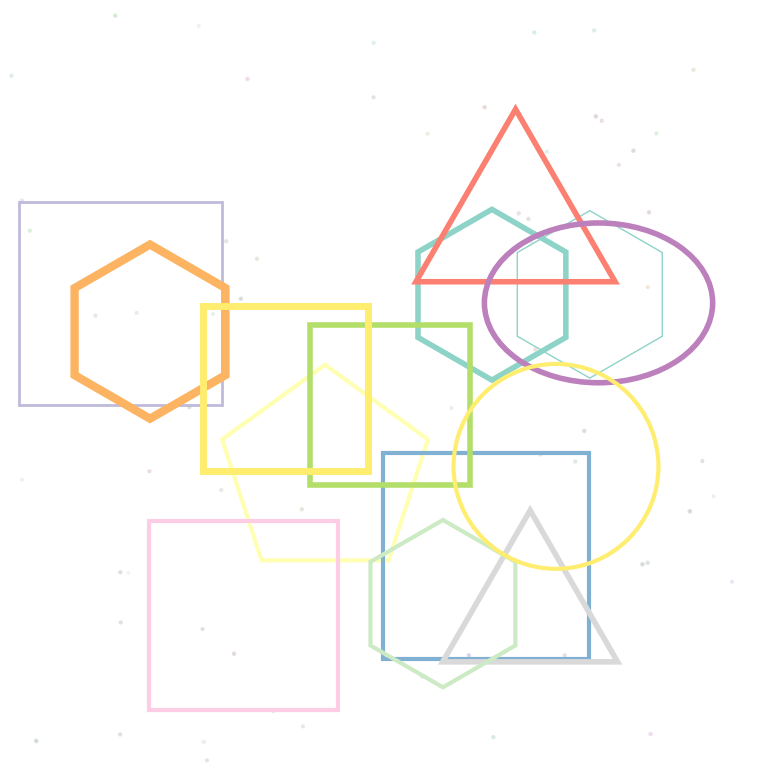[{"shape": "hexagon", "thickness": 0.5, "radius": 0.54, "center": [0.766, 0.618]}, {"shape": "hexagon", "thickness": 2, "radius": 0.55, "center": [0.639, 0.617]}, {"shape": "pentagon", "thickness": 1.5, "radius": 0.7, "center": [0.422, 0.386]}, {"shape": "square", "thickness": 1, "radius": 0.66, "center": [0.157, 0.606]}, {"shape": "triangle", "thickness": 2, "radius": 0.75, "center": [0.67, 0.709]}, {"shape": "square", "thickness": 1.5, "radius": 0.67, "center": [0.631, 0.278]}, {"shape": "hexagon", "thickness": 3, "radius": 0.57, "center": [0.195, 0.569]}, {"shape": "square", "thickness": 2, "radius": 0.52, "center": [0.507, 0.473]}, {"shape": "square", "thickness": 1.5, "radius": 0.62, "center": [0.316, 0.201]}, {"shape": "triangle", "thickness": 2, "radius": 0.66, "center": [0.688, 0.206]}, {"shape": "oval", "thickness": 2, "radius": 0.74, "center": [0.777, 0.607]}, {"shape": "hexagon", "thickness": 1.5, "radius": 0.54, "center": [0.575, 0.216]}, {"shape": "circle", "thickness": 1.5, "radius": 0.67, "center": [0.722, 0.394]}, {"shape": "square", "thickness": 2.5, "radius": 0.54, "center": [0.371, 0.496]}]